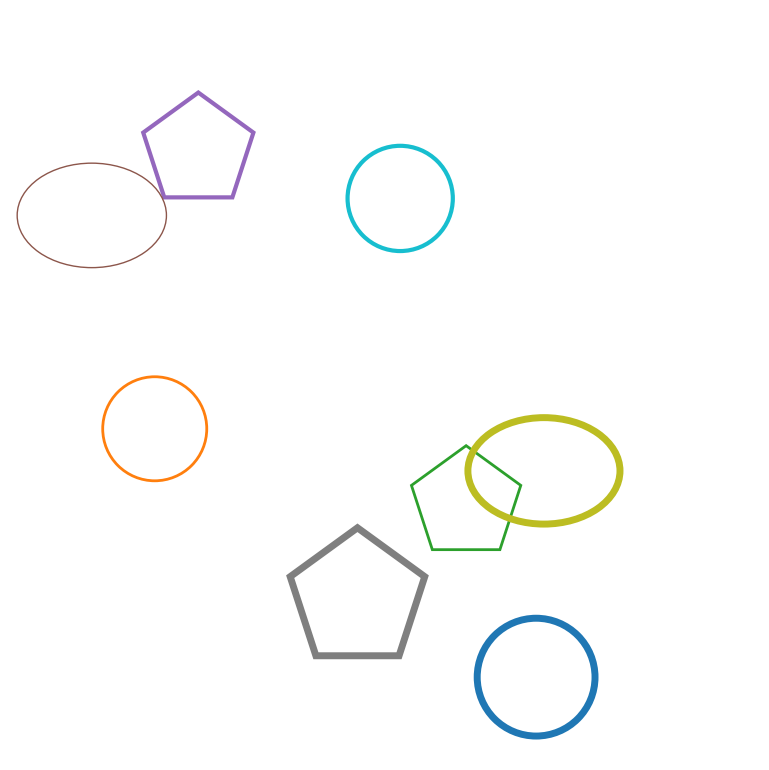[{"shape": "circle", "thickness": 2.5, "radius": 0.38, "center": [0.696, 0.121]}, {"shape": "circle", "thickness": 1, "radius": 0.34, "center": [0.201, 0.443]}, {"shape": "pentagon", "thickness": 1, "radius": 0.37, "center": [0.605, 0.347]}, {"shape": "pentagon", "thickness": 1.5, "radius": 0.38, "center": [0.258, 0.805]}, {"shape": "oval", "thickness": 0.5, "radius": 0.48, "center": [0.119, 0.72]}, {"shape": "pentagon", "thickness": 2.5, "radius": 0.46, "center": [0.464, 0.223]}, {"shape": "oval", "thickness": 2.5, "radius": 0.49, "center": [0.706, 0.388]}, {"shape": "circle", "thickness": 1.5, "radius": 0.34, "center": [0.52, 0.742]}]